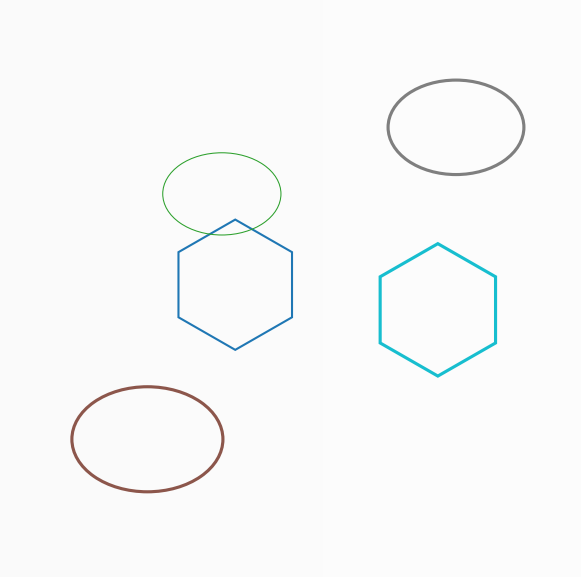[{"shape": "hexagon", "thickness": 1, "radius": 0.56, "center": [0.405, 0.506]}, {"shape": "oval", "thickness": 0.5, "radius": 0.51, "center": [0.382, 0.663]}, {"shape": "oval", "thickness": 1.5, "radius": 0.65, "center": [0.254, 0.238]}, {"shape": "oval", "thickness": 1.5, "radius": 0.58, "center": [0.784, 0.779]}, {"shape": "hexagon", "thickness": 1.5, "radius": 0.57, "center": [0.753, 0.463]}]